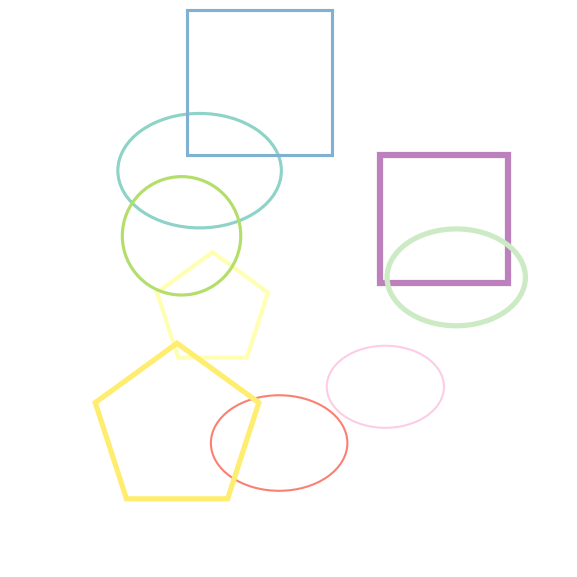[{"shape": "oval", "thickness": 1.5, "radius": 0.71, "center": [0.346, 0.704]}, {"shape": "pentagon", "thickness": 2, "radius": 0.51, "center": [0.368, 0.462]}, {"shape": "oval", "thickness": 1, "radius": 0.59, "center": [0.483, 0.232]}, {"shape": "square", "thickness": 1.5, "radius": 0.63, "center": [0.449, 0.856]}, {"shape": "circle", "thickness": 1.5, "radius": 0.51, "center": [0.314, 0.591]}, {"shape": "oval", "thickness": 1, "radius": 0.51, "center": [0.667, 0.329]}, {"shape": "square", "thickness": 3, "radius": 0.55, "center": [0.768, 0.62]}, {"shape": "oval", "thickness": 2.5, "radius": 0.6, "center": [0.79, 0.519]}, {"shape": "pentagon", "thickness": 2.5, "radius": 0.74, "center": [0.307, 0.256]}]